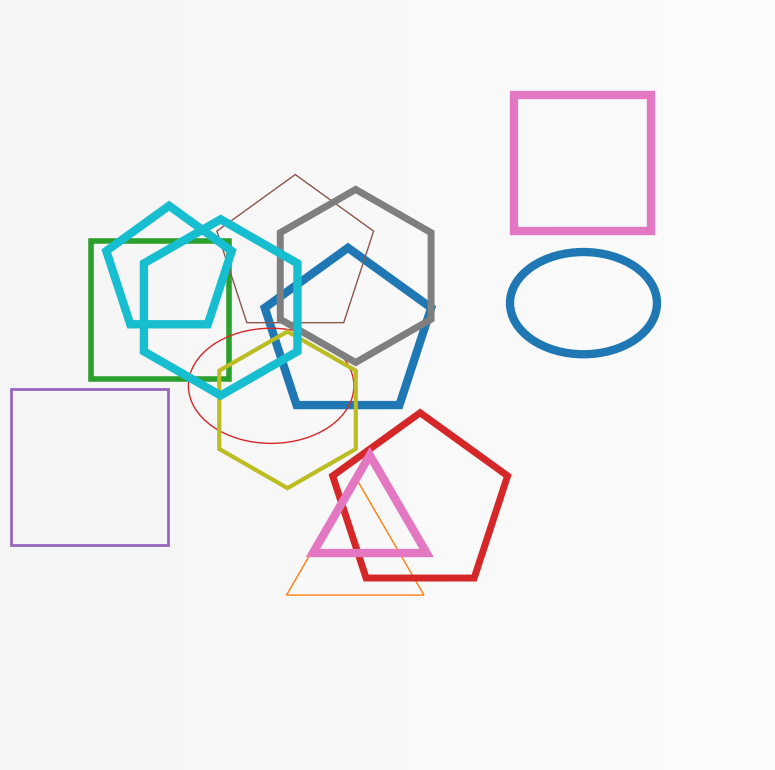[{"shape": "pentagon", "thickness": 3, "radius": 0.56, "center": [0.449, 0.565]}, {"shape": "oval", "thickness": 3, "radius": 0.47, "center": [0.753, 0.606]}, {"shape": "triangle", "thickness": 0.5, "radius": 0.51, "center": [0.458, 0.278]}, {"shape": "square", "thickness": 2, "radius": 0.45, "center": [0.207, 0.597]}, {"shape": "pentagon", "thickness": 2.5, "radius": 0.59, "center": [0.542, 0.345]}, {"shape": "oval", "thickness": 0.5, "radius": 0.53, "center": [0.35, 0.499]}, {"shape": "square", "thickness": 1, "radius": 0.51, "center": [0.115, 0.394]}, {"shape": "pentagon", "thickness": 0.5, "radius": 0.53, "center": [0.381, 0.667]}, {"shape": "square", "thickness": 3, "radius": 0.44, "center": [0.751, 0.788]}, {"shape": "triangle", "thickness": 3, "radius": 0.42, "center": [0.477, 0.324]}, {"shape": "hexagon", "thickness": 2.5, "radius": 0.56, "center": [0.459, 0.642]}, {"shape": "hexagon", "thickness": 1.5, "radius": 0.51, "center": [0.371, 0.468]}, {"shape": "hexagon", "thickness": 3, "radius": 0.57, "center": [0.285, 0.601]}, {"shape": "pentagon", "thickness": 3, "radius": 0.43, "center": [0.218, 0.648]}]